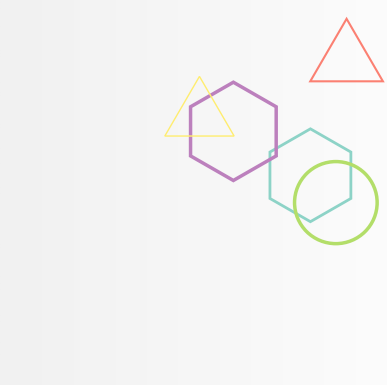[{"shape": "hexagon", "thickness": 2, "radius": 0.6, "center": [0.801, 0.545]}, {"shape": "triangle", "thickness": 1.5, "radius": 0.54, "center": [0.894, 0.843]}, {"shape": "circle", "thickness": 2.5, "radius": 0.53, "center": [0.867, 0.474]}, {"shape": "hexagon", "thickness": 2.5, "radius": 0.64, "center": [0.602, 0.659]}, {"shape": "triangle", "thickness": 1, "radius": 0.52, "center": [0.515, 0.698]}]